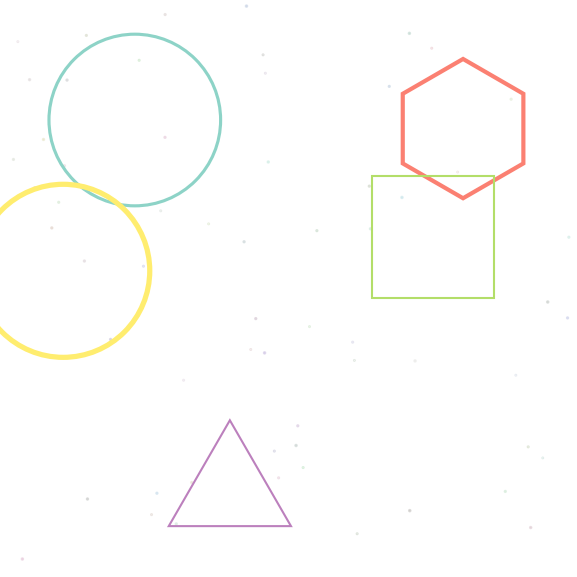[{"shape": "circle", "thickness": 1.5, "radius": 0.74, "center": [0.233, 0.791]}, {"shape": "hexagon", "thickness": 2, "radius": 0.6, "center": [0.802, 0.776]}, {"shape": "square", "thickness": 1, "radius": 0.53, "center": [0.75, 0.589]}, {"shape": "triangle", "thickness": 1, "radius": 0.61, "center": [0.398, 0.149]}, {"shape": "circle", "thickness": 2.5, "radius": 0.75, "center": [0.109, 0.53]}]